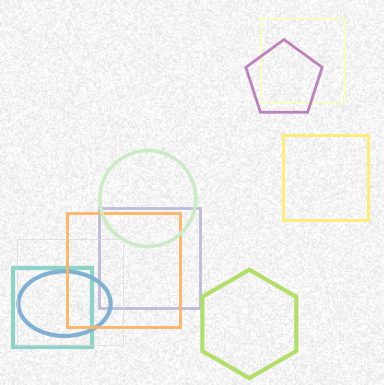[{"shape": "square", "thickness": 3, "radius": 0.52, "center": [0.137, 0.201]}, {"shape": "square", "thickness": 1, "radius": 0.54, "center": [0.786, 0.845]}, {"shape": "square", "thickness": 2, "radius": 0.65, "center": [0.388, 0.33]}, {"shape": "oval", "thickness": 3, "radius": 0.6, "center": [0.168, 0.211]}, {"shape": "square", "thickness": 2, "radius": 0.74, "center": [0.321, 0.299]}, {"shape": "hexagon", "thickness": 3, "radius": 0.7, "center": [0.648, 0.159]}, {"shape": "square", "thickness": 0.5, "radius": 0.69, "center": [0.181, 0.242]}, {"shape": "pentagon", "thickness": 2, "radius": 0.52, "center": [0.738, 0.793]}, {"shape": "circle", "thickness": 2.5, "radius": 0.62, "center": [0.384, 0.484]}, {"shape": "square", "thickness": 2, "radius": 0.55, "center": [0.844, 0.539]}]